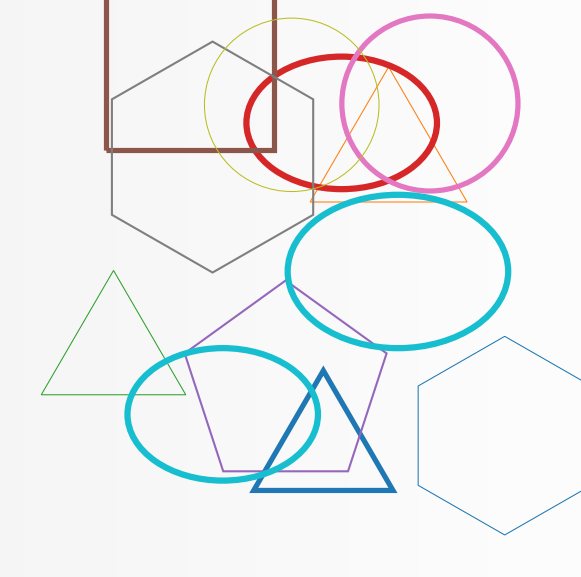[{"shape": "hexagon", "thickness": 0.5, "radius": 0.86, "center": [0.868, 0.245]}, {"shape": "triangle", "thickness": 2.5, "radius": 0.69, "center": [0.556, 0.219]}, {"shape": "triangle", "thickness": 0.5, "radius": 0.78, "center": [0.669, 0.727]}, {"shape": "triangle", "thickness": 0.5, "radius": 0.72, "center": [0.195, 0.387]}, {"shape": "oval", "thickness": 3, "radius": 0.82, "center": [0.588, 0.786]}, {"shape": "pentagon", "thickness": 1, "radius": 0.91, "center": [0.491, 0.331]}, {"shape": "square", "thickness": 2.5, "radius": 0.72, "center": [0.327, 0.885]}, {"shape": "circle", "thickness": 2.5, "radius": 0.76, "center": [0.74, 0.82]}, {"shape": "hexagon", "thickness": 1, "radius": 1.0, "center": [0.366, 0.727]}, {"shape": "circle", "thickness": 0.5, "radius": 0.75, "center": [0.502, 0.818]}, {"shape": "oval", "thickness": 3, "radius": 0.95, "center": [0.685, 0.529]}, {"shape": "oval", "thickness": 3, "radius": 0.82, "center": [0.383, 0.282]}]